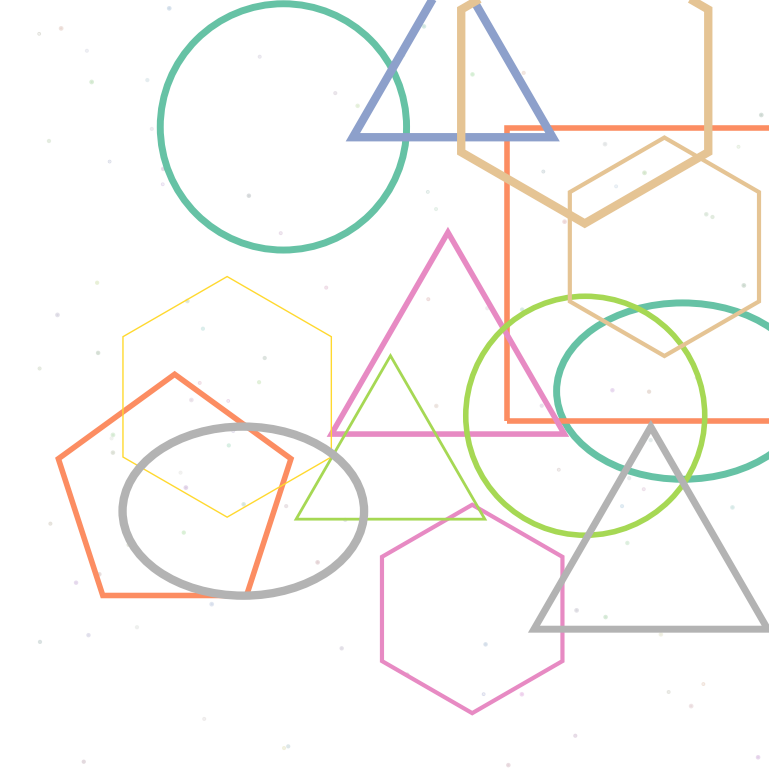[{"shape": "circle", "thickness": 2.5, "radius": 0.8, "center": [0.368, 0.835]}, {"shape": "oval", "thickness": 2.5, "radius": 0.82, "center": [0.886, 0.492]}, {"shape": "pentagon", "thickness": 2, "radius": 0.79, "center": [0.227, 0.355]}, {"shape": "square", "thickness": 2, "radius": 0.95, "center": [0.849, 0.644]}, {"shape": "triangle", "thickness": 3, "radius": 0.75, "center": [0.588, 0.897]}, {"shape": "triangle", "thickness": 2, "radius": 0.87, "center": [0.582, 0.524]}, {"shape": "hexagon", "thickness": 1.5, "radius": 0.68, "center": [0.613, 0.209]}, {"shape": "circle", "thickness": 2, "radius": 0.78, "center": [0.76, 0.46]}, {"shape": "triangle", "thickness": 1, "radius": 0.71, "center": [0.507, 0.397]}, {"shape": "hexagon", "thickness": 0.5, "radius": 0.78, "center": [0.295, 0.485]}, {"shape": "hexagon", "thickness": 1.5, "radius": 0.71, "center": [0.863, 0.679]}, {"shape": "hexagon", "thickness": 3, "radius": 0.93, "center": [0.759, 0.895]}, {"shape": "triangle", "thickness": 2.5, "radius": 0.88, "center": [0.845, 0.271]}, {"shape": "oval", "thickness": 3, "radius": 0.78, "center": [0.316, 0.336]}]